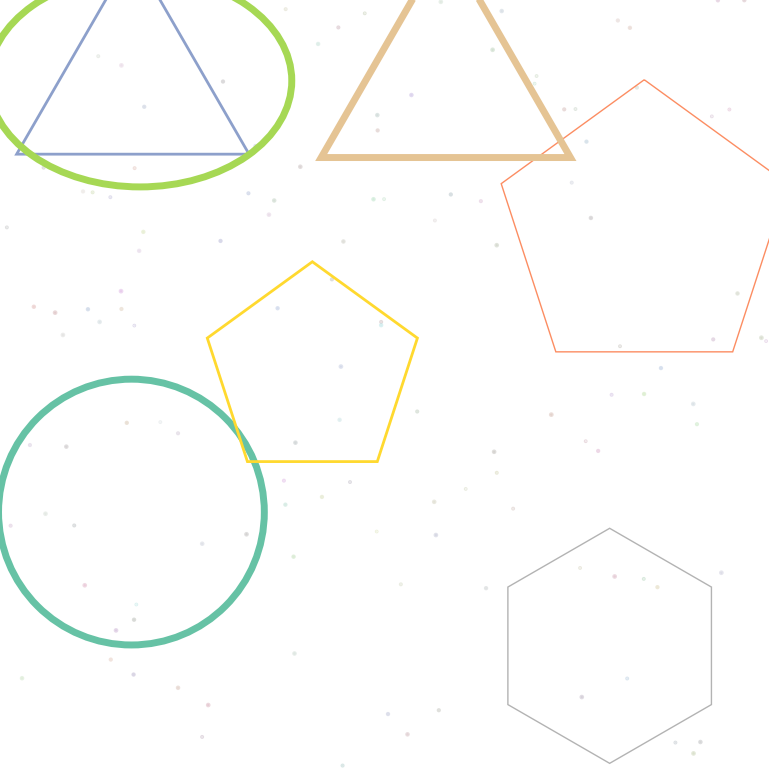[{"shape": "circle", "thickness": 2.5, "radius": 0.86, "center": [0.171, 0.335]}, {"shape": "pentagon", "thickness": 0.5, "radius": 0.98, "center": [0.837, 0.701]}, {"shape": "triangle", "thickness": 1, "radius": 0.87, "center": [0.173, 0.887]}, {"shape": "oval", "thickness": 2.5, "radius": 0.99, "center": [0.182, 0.895]}, {"shape": "pentagon", "thickness": 1, "radius": 0.72, "center": [0.406, 0.517]}, {"shape": "triangle", "thickness": 2.5, "radius": 0.93, "center": [0.579, 0.889]}, {"shape": "hexagon", "thickness": 0.5, "radius": 0.76, "center": [0.792, 0.161]}]